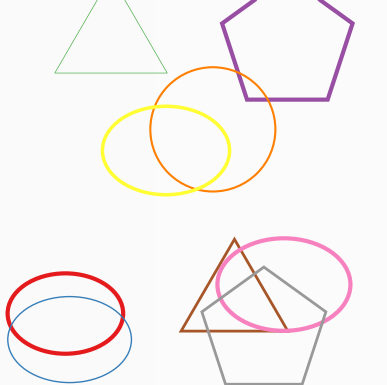[{"shape": "oval", "thickness": 3, "radius": 0.75, "center": [0.169, 0.186]}, {"shape": "oval", "thickness": 1, "radius": 0.8, "center": [0.18, 0.118]}, {"shape": "triangle", "thickness": 0.5, "radius": 0.84, "center": [0.287, 0.894]}, {"shape": "pentagon", "thickness": 3, "radius": 0.89, "center": [0.742, 0.884]}, {"shape": "circle", "thickness": 1.5, "radius": 0.81, "center": [0.549, 0.664]}, {"shape": "oval", "thickness": 2.5, "radius": 0.82, "center": [0.428, 0.609]}, {"shape": "triangle", "thickness": 2, "radius": 0.8, "center": [0.605, 0.219]}, {"shape": "oval", "thickness": 3, "radius": 0.86, "center": [0.733, 0.261]}, {"shape": "pentagon", "thickness": 2, "radius": 0.84, "center": [0.681, 0.138]}]